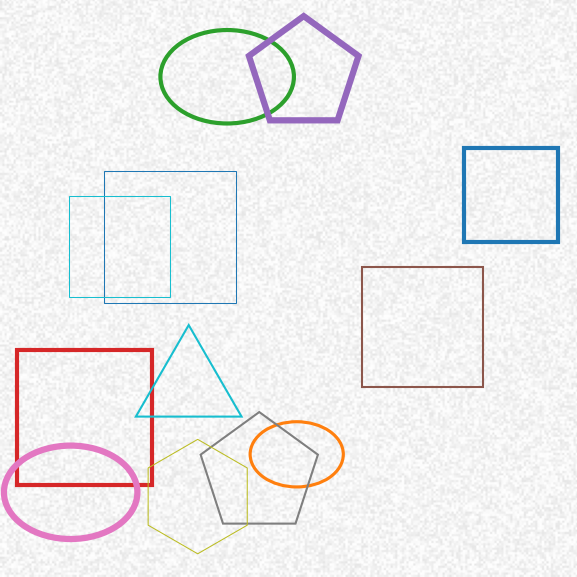[{"shape": "square", "thickness": 0.5, "radius": 0.57, "center": [0.294, 0.589]}, {"shape": "square", "thickness": 2, "radius": 0.41, "center": [0.885, 0.661]}, {"shape": "oval", "thickness": 1.5, "radius": 0.4, "center": [0.514, 0.212]}, {"shape": "oval", "thickness": 2, "radius": 0.58, "center": [0.393, 0.866]}, {"shape": "square", "thickness": 2, "radius": 0.58, "center": [0.147, 0.276]}, {"shape": "pentagon", "thickness": 3, "radius": 0.5, "center": [0.526, 0.871]}, {"shape": "square", "thickness": 1, "radius": 0.52, "center": [0.731, 0.433]}, {"shape": "oval", "thickness": 3, "radius": 0.58, "center": [0.122, 0.147]}, {"shape": "pentagon", "thickness": 1, "radius": 0.53, "center": [0.449, 0.179]}, {"shape": "hexagon", "thickness": 0.5, "radius": 0.5, "center": [0.342, 0.139]}, {"shape": "triangle", "thickness": 1, "radius": 0.53, "center": [0.327, 0.331]}, {"shape": "square", "thickness": 0.5, "radius": 0.44, "center": [0.207, 0.572]}]